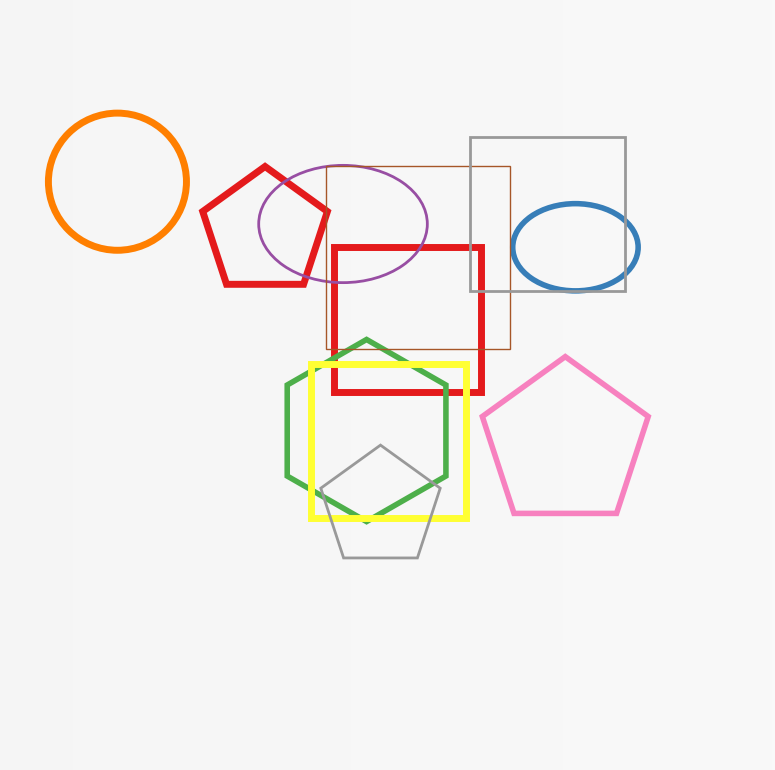[{"shape": "square", "thickness": 2.5, "radius": 0.47, "center": [0.526, 0.585]}, {"shape": "pentagon", "thickness": 2.5, "radius": 0.42, "center": [0.342, 0.699]}, {"shape": "oval", "thickness": 2, "radius": 0.4, "center": [0.743, 0.679]}, {"shape": "hexagon", "thickness": 2, "radius": 0.59, "center": [0.473, 0.441]}, {"shape": "oval", "thickness": 1, "radius": 0.54, "center": [0.443, 0.709]}, {"shape": "circle", "thickness": 2.5, "radius": 0.45, "center": [0.152, 0.764]}, {"shape": "square", "thickness": 2.5, "radius": 0.5, "center": [0.502, 0.427]}, {"shape": "square", "thickness": 0.5, "radius": 0.59, "center": [0.54, 0.666]}, {"shape": "pentagon", "thickness": 2, "radius": 0.56, "center": [0.729, 0.424]}, {"shape": "pentagon", "thickness": 1, "radius": 0.41, "center": [0.491, 0.341]}, {"shape": "square", "thickness": 1, "radius": 0.5, "center": [0.706, 0.722]}]